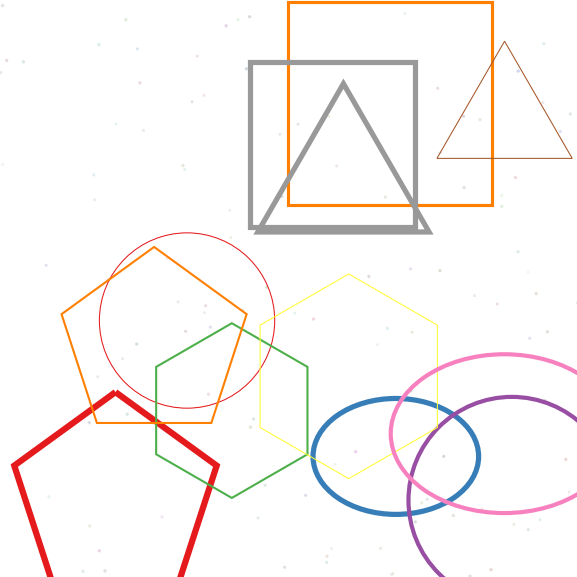[{"shape": "circle", "thickness": 0.5, "radius": 0.76, "center": [0.324, 0.444]}, {"shape": "pentagon", "thickness": 3, "radius": 0.92, "center": [0.2, 0.136]}, {"shape": "oval", "thickness": 2.5, "radius": 0.72, "center": [0.685, 0.209]}, {"shape": "hexagon", "thickness": 1, "radius": 0.76, "center": [0.401, 0.288]}, {"shape": "circle", "thickness": 2, "radius": 0.9, "center": [0.886, 0.133]}, {"shape": "square", "thickness": 1.5, "radius": 0.88, "center": [0.675, 0.82]}, {"shape": "pentagon", "thickness": 1, "radius": 0.84, "center": [0.267, 0.403]}, {"shape": "hexagon", "thickness": 0.5, "radius": 0.89, "center": [0.604, 0.347]}, {"shape": "triangle", "thickness": 0.5, "radius": 0.68, "center": [0.874, 0.793]}, {"shape": "oval", "thickness": 2, "radius": 0.98, "center": [0.873, 0.248]}, {"shape": "square", "thickness": 2.5, "radius": 0.72, "center": [0.576, 0.749]}, {"shape": "triangle", "thickness": 2.5, "radius": 0.86, "center": [0.595, 0.683]}]